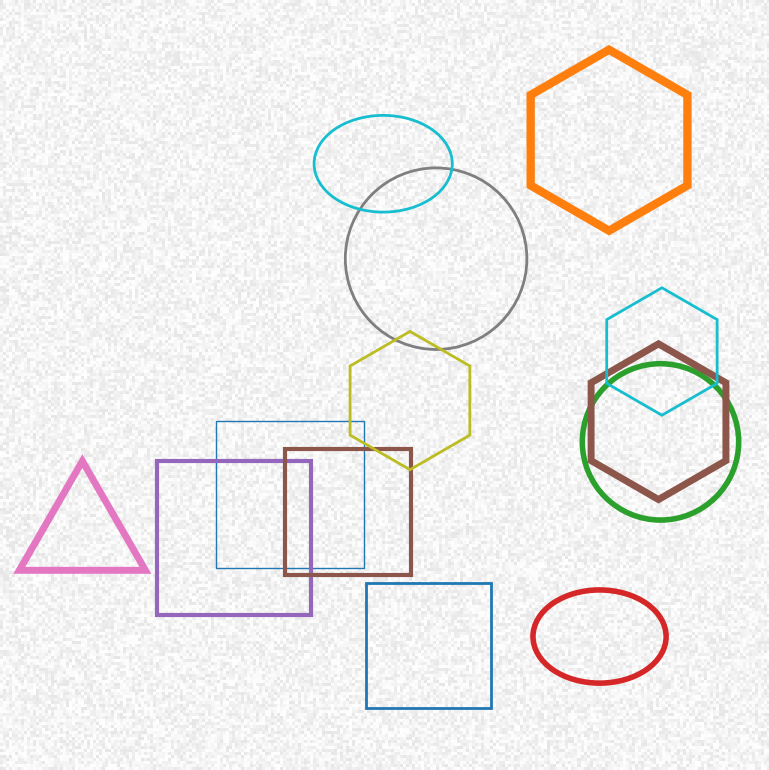[{"shape": "square", "thickness": 1, "radius": 0.4, "center": [0.556, 0.162]}, {"shape": "square", "thickness": 0.5, "radius": 0.48, "center": [0.377, 0.358]}, {"shape": "hexagon", "thickness": 3, "radius": 0.59, "center": [0.791, 0.818]}, {"shape": "circle", "thickness": 2, "radius": 0.51, "center": [0.858, 0.426]}, {"shape": "oval", "thickness": 2, "radius": 0.43, "center": [0.779, 0.173]}, {"shape": "square", "thickness": 1.5, "radius": 0.5, "center": [0.304, 0.302]}, {"shape": "hexagon", "thickness": 2.5, "radius": 0.51, "center": [0.855, 0.452]}, {"shape": "square", "thickness": 1.5, "radius": 0.41, "center": [0.452, 0.335]}, {"shape": "triangle", "thickness": 2.5, "radius": 0.47, "center": [0.107, 0.307]}, {"shape": "circle", "thickness": 1, "radius": 0.59, "center": [0.566, 0.664]}, {"shape": "hexagon", "thickness": 1, "radius": 0.45, "center": [0.532, 0.48]}, {"shape": "hexagon", "thickness": 1, "radius": 0.41, "center": [0.86, 0.544]}, {"shape": "oval", "thickness": 1, "radius": 0.45, "center": [0.498, 0.787]}]